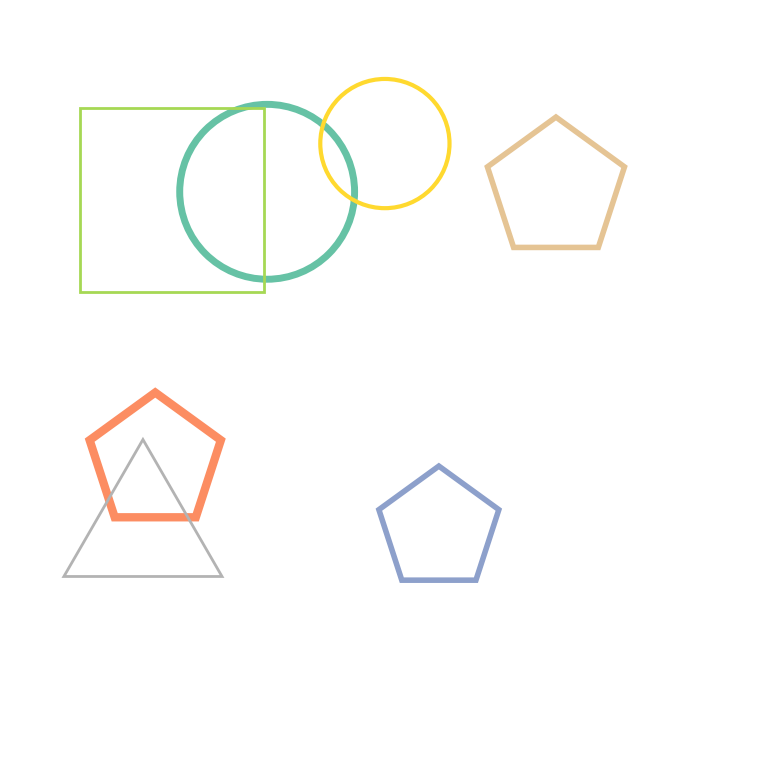[{"shape": "circle", "thickness": 2.5, "radius": 0.57, "center": [0.347, 0.751]}, {"shape": "pentagon", "thickness": 3, "radius": 0.45, "center": [0.202, 0.401]}, {"shape": "pentagon", "thickness": 2, "radius": 0.41, "center": [0.57, 0.313]}, {"shape": "square", "thickness": 1, "radius": 0.6, "center": [0.224, 0.74]}, {"shape": "circle", "thickness": 1.5, "radius": 0.42, "center": [0.5, 0.814]}, {"shape": "pentagon", "thickness": 2, "radius": 0.47, "center": [0.722, 0.754]}, {"shape": "triangle", "thickness": 1, "radius": 0.59, "center": [0.186, 0.311]}]